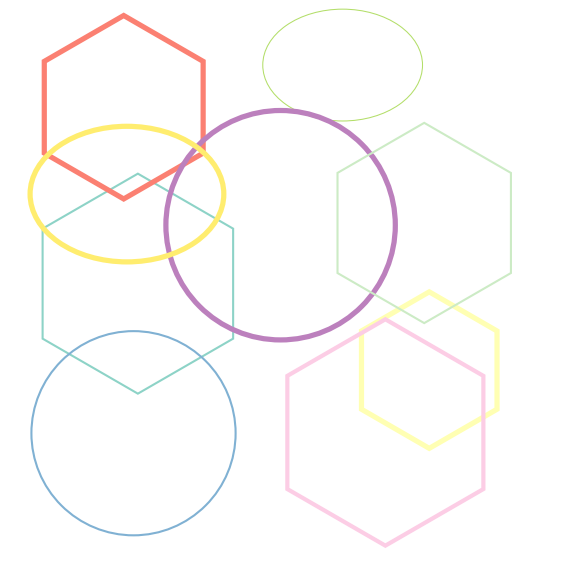[{"shape": "hexagon", "thickness": 1, "radius": 0.95, "center": [0.239, 0.508]}, {"shape": "hexagon", "thickness": 2.5, "radius": 0.68, "center": [0.743, 0.358]}, {"shape": "hexagon", "thickness": 2.5, "radius": 0.79, "center": [0.214, 0.813]}, {"shape": "circle", "thickness": 1, "radius": 0.88, "center": [0.231, 0.249]}, {"shape": "oval", "thickness": 0.5, "radius": 0.69, "center": [0.593, 0.886]}, {"shape": "hexagon", "thickness": 2, "radius": 0.98, "center": [0.667, 0.25]}, {"shape": "circle", "thickness": 2.5, "radius": 0.99, "center": [0.486, 0.609]}, {"shape": "hexagon", "thickness": 1, "radius": 0.87, "center": [0.735, 0.613]}, {"shape": "oval", "thickness": 2.5, "radius": 0.84, "center": [0.22, 0.663]}]